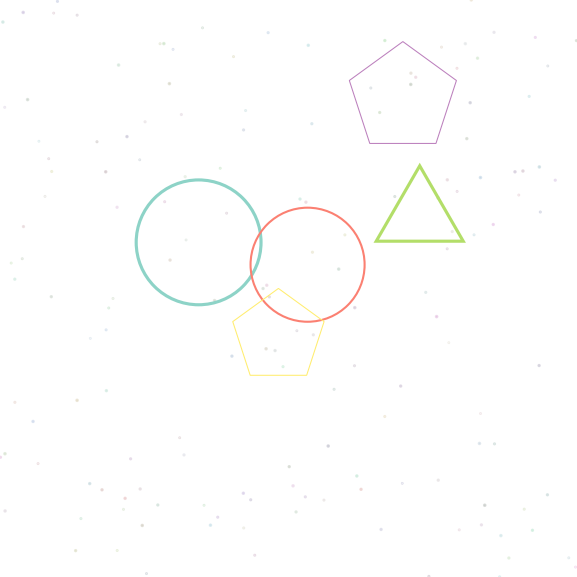[{"shape": "circle", "thickness": 1.5, "radius": 0.54, "center": [0.344, 0.579]}, {"shape": "circle", "thickness": 1, "radius": 0.49, "center": [0.533, 0.541]}, {"shape": "triangle", "thickness": 1.5, "radius": 0.43, "center": [0.727, 0.625]}, {"shape": "pentagon", "thickness": 0.5, "radius": 0.49, "center": [0.698, 0.83]}, {"shape": "pentagon", "thickness": 0.5, "radius": 0.42, "center": [0.482, 0.417]}]